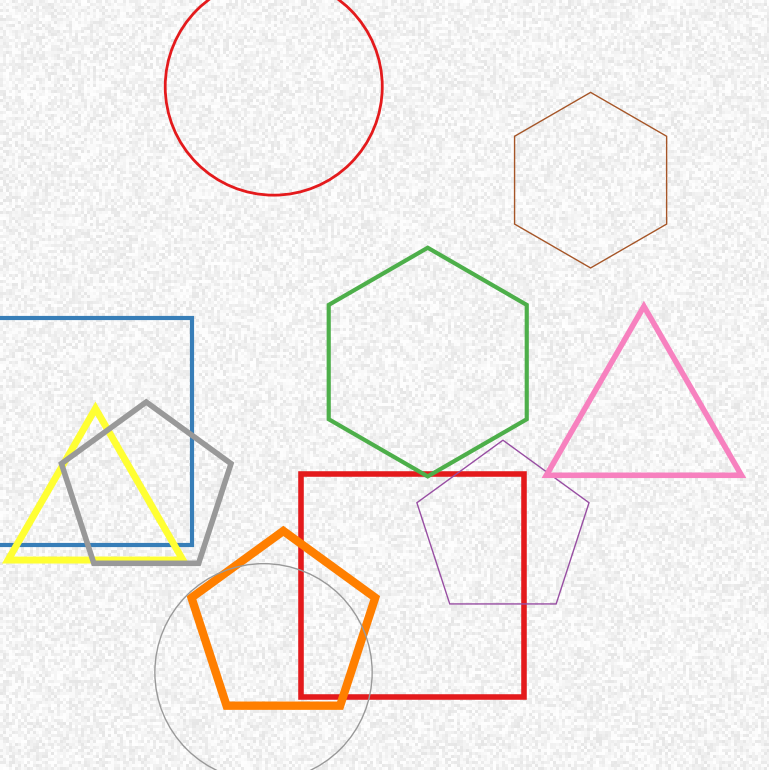[{"shape": "circle", "thickness": 1, "radius": 0.7, "center": [0.356, 0.887]}, {"shape": "square", "thickness": 2, "radius": 0.72, "center": [0.536, 0.24]}, {"shape": "square", "thickness": 1.5, "radius": 0.74, "center": [0.102, 0.439]}, {"shape": "hexagon", "thickness": 1.5, "radius": 0.74, "center": [0.555, 0.53]}, {"shape": "pentagon", "thickness": 0.5, "radius": 0.59, "center": [0.653, 0.311]}, {"shape": "pentagon", "thickness": 3, "radius": 0.63, "center": [0.368, 0.185]}, {"shape": "triangle", "thickness": 2.5, "radius": 0.66, "center": [0.124, 0.338]}, {"shape": "hexagon", "thickness": 0.5, "radius": 0.57, "center": [0.767, 0.766]}, {"shape": "triangle", "thickness": 2, "radius": 0.73, "center": [0.836, 0.456]}, {"shape": "circle", "thickness": 0.5, "radius": 0.71, "center": [0.342, 0.127]}, {"shape": "pentagon", "thickness": 2, "radius": 0.58, "center": [0.19, 0.362]}]